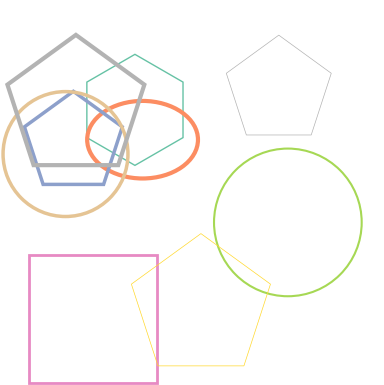[{"shape": "hexagon", "thickness": 1, "radius": 0.72, "center": [0.35, 0.715]}, {"shape": "oval", "thickness": 3, "radius": 0.72, "center": [0.37, 0.637]}, {"shape": "pentagon", "thickness": 2.5, "radius": 0.67, "center": [0.191, 0.629]}, {"shape": "square", "thickness": 2, "radius": 0.83, "center": [0.242, 0.17]}, {"shape": "circle", "thickness": 1.5, "radius": 0.96, "center": [0.748, 0.422]}, {"shape": "pentagon", "thickness": 0.5, "radius": 0.95, "center": [0.522, 0.203]}, {"shape": "circle", "thickness": 2.5, "radius": 0.81, "center": [0.17, 0.6]}, {"shape": "pentagon", "thickness": 3, "radius": 0.94, "center": [0.197, 0.722]}, {"shape": "pentagon", "thickness": 0.5, "radius": 0.72, "center": [0.724, 0.765]}]